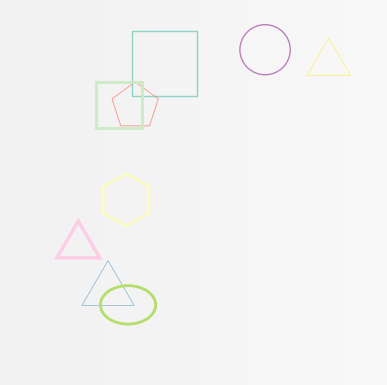[{"shape": "square", "thickness": 1, "radius": 0.42, "center": [0.425, 0.835]}, {"shape": "hexagon", "thickness": 1.5, "radius": 0.34, "center": [0.326, 0.481]}, {"shape": "pentagon", "thickness": 0.5, "radius": 0.31, "center": [0.349, 0.724]}, {"shape": "triangle", "thickness": 0.5, "radius": 0.39, "center": [0.279, 0.245]}, {"shape": "oval", "thickness": 2, "radius": 0.36, "center": [0.33, 0.208]}, {"shape": "triangle", "thickness": 2.5, "radius": 0.32, "center": [0.202, 0.362]}, {"shape": "circle", "thickness": 1, "radius": 0.33, "center": [0.684, 0.871]}, {"shape": "square", "thickness": 2, "radius": 0.3, "center": [0.307, 0.727]}, {"shape": "triangle", "thickness": 0.5, "radius": 0.33, "center": [0.849, 0.836]}]